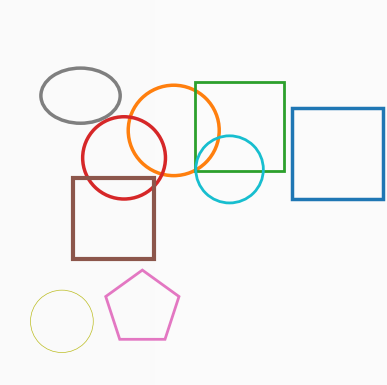[{"shape": "square", "thickness": 2.5, "radius": 0.59, "center": [0.871, 0.602]}, {"shape": "circle", "thickness": 2.5, "radius": 0.59, "center": [0.448, 0.661]}, {"shape": "square", "thickness": 2, "radius": 0.58, "center": [0.619, 0.672]}, {"shape": "circle", "thickness": 2.5, "radius": 0.53, "center": [0.32, 0.59]}, {"shape": "square", "thickness": 3, "radius": 0.53, "center": [0.293, 0.433]}, {"shape": "pentagon", "thickness": 2, "radius": 0.5, "center": [0.367, 0.199]}, {"shape": "oval", "thickness": 2.5, "radius": 0.51, "center": [0.208, 0.752]}, {"shape": "circle", "thickness": 0.5, "radius": 0.41, "center": [0.16, 0.165]}, {"shape": "circle", "thickness": 2, "radius": 0.44, "center": [0.592, 0.56]}]